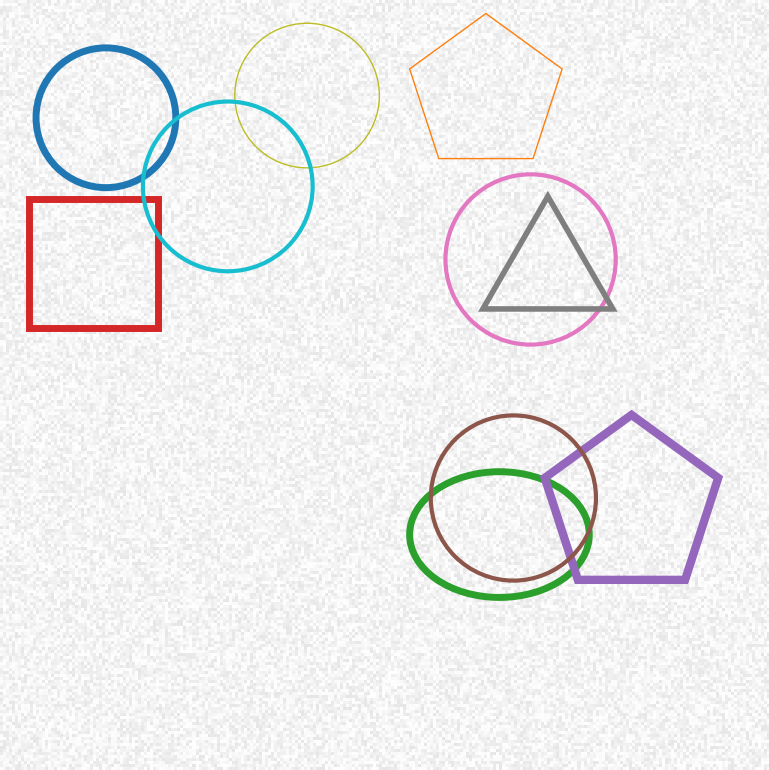[{"shape": "circle", "thickness": 2.5, "radius": 0.45, "center": [0.138, 0.847]}, {"shape": "pentagon", "thickness": 0.5, "radius": 0.52, "center": [0.631, 0.878]}, {"shape": "oval", "thickness": 2.5, "radius": 0.58, "center": [0.649, 0.306]}, {"shape": "square", "thickness": 2.5, "radius": 0.42, "center": [0.121, 0.658]}, {"shape": "pentagon", "thickness": 3, "radius": 0.59, "center": [0.82, 0.343]}, {"shape": "circle", "thickness": 1.5, "radius": 0.54, "center": [0.667, 0.353]}, {"shape": "circle", "thickness": 1.5, "radius": 0.55, "center": [0.689, 0.663]}, {"shape": "triangle", "thickness": 2, "radius": 0.49, "center": [0.711, 0.647]}, {"shape": "circle", "thickness": 0.5, "radius": 0.47, "center": [0.399, 0.876]}, {"shape": "circle", "thickness": 1.5, "radius": 0.55, "center": [0.296, 0.758]}]